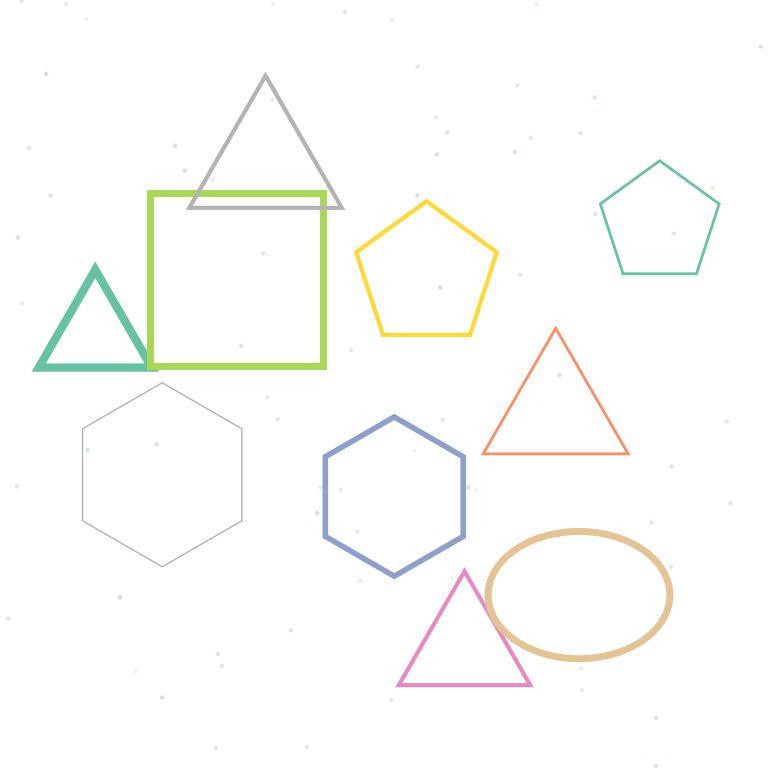[{"shape": "pentagon", "thickness": 1, "radius": 0.41, "center": [0.857, 0.71]}, {"shape": "triangle", "thickness": 3, "radius": 0.42, "center": [0.124, 0.565]}, {"shape": "triangle", "thickness": 1, "radius": 0.54, "center": [0.722, 0.465]}, {"shape": "hexagon", "thickness": 2, "radius": 0.52, "center": [0.512, 0.355]}, {"shape": "triangle", "thickness": 1.5, "radius": 0.49, "center": [0.603, 0.16]}, {"shape": "square", "thickness": 2.5, "radius": 0.56, "center": [0.307, 0.637]}, {"shape": "pentagon", "thickness": 1.5, "radius": 0.48, "center": [0.554, 0.643]}, {"shape": "oval", "thickness": 2.5, "radius": 0.59, "center": [0.752, 0.227]}, {"shape": "hexagon", "thickness": 0.5, "radius": 0.6, "center": [0.211, 0.383]}, {"shape": "triangle", "thickness": 1.5, "radius": 0.57, "center": [0.345, 0.787]}]